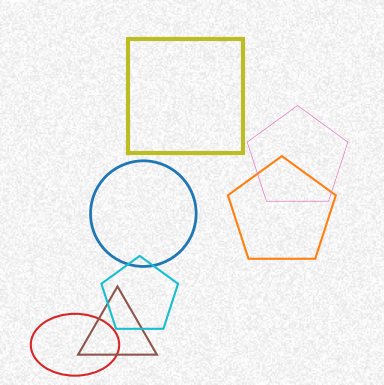[{"shape": "circle", "thickness": 2, "radius": 0.69, "center": [0.372, 0.445]}, {"shape": "pentagon", "thickness": 1.5, "radius": 0.74, "center": [0.732, 0.447]}, {"shape": "oval", "thickness": 1.5, "radius": 0.57, "center": [0.195, 0.105]}, {"shape": "triangle", "thickness": 1.5, "radius": 0.59, "center": [0.305, 0.138]}, {"shape": "pentagon", "thickness": 0.5, "radius": 0.69, "center": [0.773, 0.588]}, {"shape": "square", "thickness": 3, "radius": 0.74, "center": [0.482, 0.75]}, {"shape": "pentagon", "thickness": 1.5, "radius": 0.52, "center": [0.363, 0.231]}]